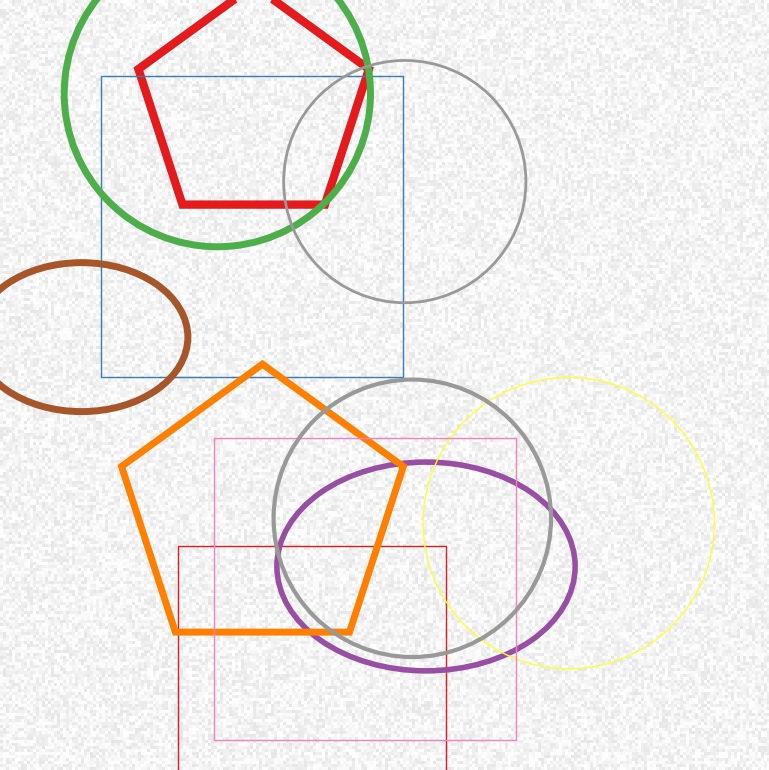[{"shape": "pentagon", "thickness": 3, "radius": 0.79, "center": [0.329, 0.862]}, {"shape": "square", "thickness": 0.5, "radius": 0.87, "center": [0.405, 0.117]}, {"shape": "square", "thickness": 0.5, "radius": 0.98, "center": [0.327, 0.705]}, {"shape": "circle", "thickness": 2.5, "radius": 0.99, "center": [0.282, 0.878]}, {"shape": "oval", "thickness": 2, "radius": 0.97, "center": [0.553, 0.264]}, {"shape": "pentagon", "thickness": 2.5, "radius": 0.96, "center": [0.341, 0.335]}, {"shape": "circle", "thickness": 0.5, "radius": 0.95, "center": [0.739, 0.321]}, {"shape": "oval", "thickness": 2.5, "radius": 0.69, "center": [0.106, 0.562]}, {"shape": "square", "thickness": 0.5, "radius": 0.98, "center": [0.474, 0.235]}, {"shape": "circle", "thickness": 1, "radius": 0.79, "center": [0.526, 0.764]}, {"shape": "circle", "thickness": 1.5, "radius": 0.9, "center": [0.535, 0.327]}]